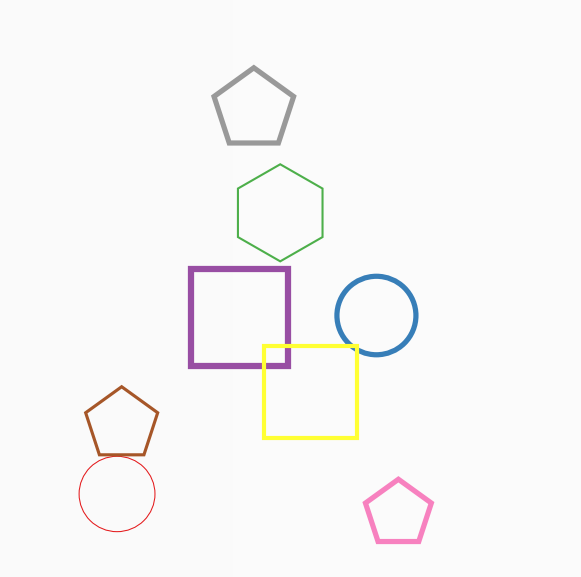[{"shape": "circle", "thickness": 0.5, "radius": 0.33, "center": [0.201, 0.144]}, {"shape": "circle", "thickness": 2.5, "radius": 0.34, "center": [0.648, 0.453]}, {"shape": "hexagon", "thickness": 1, "radius": 0.42, "center": [0.482, 0.631]}, {"shape": "square", "thickness": 3, "radius": 0.42, "center": [0.412, 0.449]}, {"shape": "square", "thickness": 2, "radius": 0.4, "center": [0.534, 0.32]}, {"shape": "pentagon", "thickness": 1.5, "radius": 0.33, "center": [0.209, 0.264]}, {"shape": "pentagon", "thickness": 2.5, "radius": 0.3, "center": [0.685, 0.11]}, {"shape": "pentagon", "thickness": 2.5, "radius": 0.36, "center": [0.437, 0.81]}]